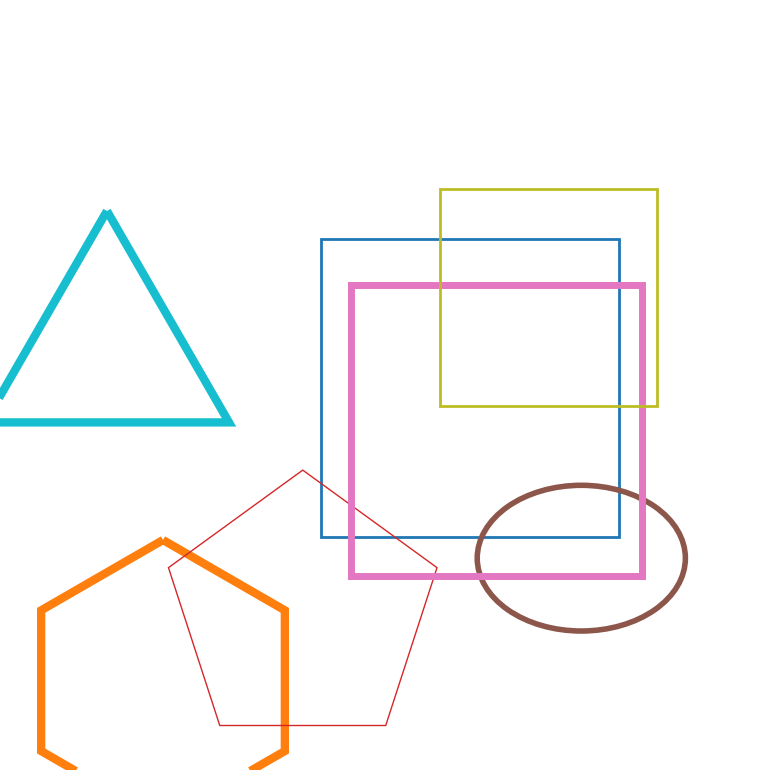[{"shape": "square", "thickness": 1, "radius": 0.97, "center": [0.61, 0.496]}, {"shape": "hexagon", "thickness": 3, "radius": 0.91, "center": [0.212, 0.116]}, {"shape": "pentagon", "thickness": 0.5, "radius": 0.92, "center": [0.393, 0.206]}, {"shape": "oval", "thickness": 2, "radius": 0.68, "center": [0.755, 0.275]}, {"shape": "square", "thickness": 2.5, "radius": 0.95, "center": [0.645, 0.441]}, {"shape": "square", "thickness": 1, "radius": 0.7, "center": [0.712, 0.614]}, {"shape": "triangle", "thickness": 3, "radius": 0.92, "center": [0.139, 0.543]}]